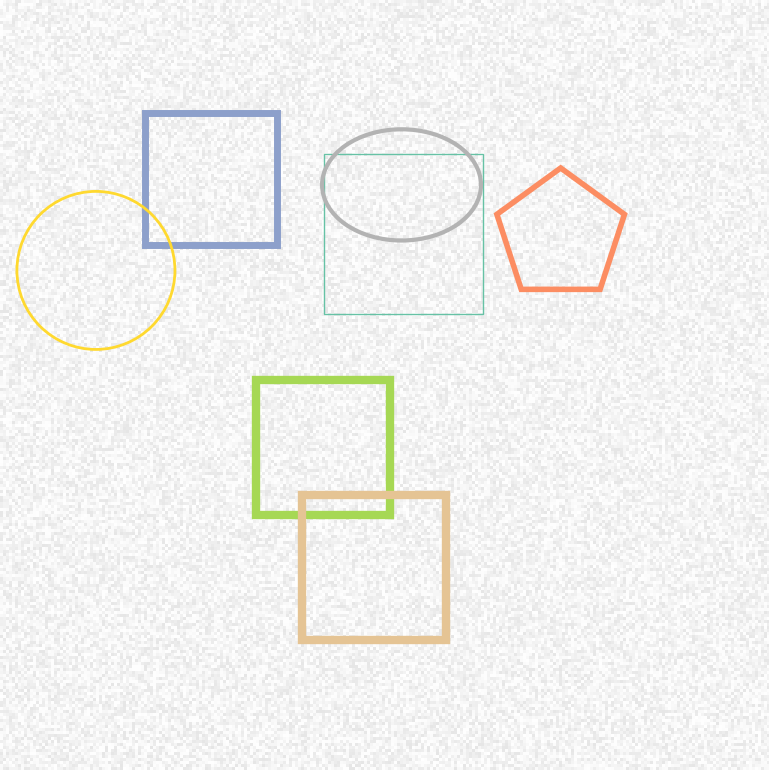[{"shape": "square", "thickness": 0.5, "radius": 0.52, "center": [0.524, 0.696]}, {"shape": "pentagon", "thickness": 2, "radius": 0.44, "center": [0.728, 0.695]}, {"shape": "square", "thickness": 2.5, "radius": 0.43, "center": [0.274, 0.767]}, {"shape": "square", "thickness": 3, "radius": 0.44, "center": [0.42, 0.419]}, {"shape": "circle", "thickness": 1, "radius": 0.51, "center": [0.125, 0.649]}, {"shape": "square", "thickness": 3, "radius": 0.47, "center": [0.486, 0.263]}, {"shape": "oval", "thickness": 1.5, "radius": 0.52, "center": [0.521, 0.76]}]